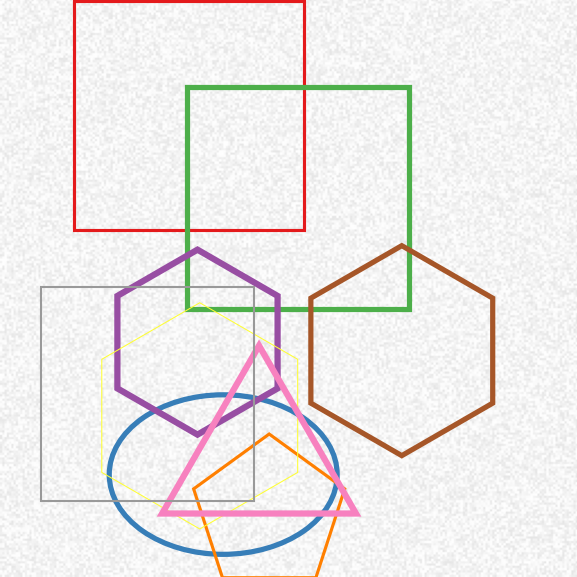[{"shape": "square", "thickness": 1.5, "radius": 0.99, "center": [0.327, 0.799]}, {"shape": "oval", "thickness": 2.5, "radius": 0.99, "center": [0.387, 0.177]}, {"shape": "square", "thickness": 2.5, "radius": 0.96, "center": [0.516, 0.656]}, {"shape": "hexagon", "thickness": 3, "radius": 0.8, "center": [0.342, 0.407]}, {"shape": "pentagon", "thickness": 1.5, "radius": 0.69, "center": [0.466, 0.11]}, {"shape": "hexagon", "thickness": 0.5, "radius": 0.98, "center": [0.346, 0.279]}, {"shape": "hexagon", "thickness": 2.5, "radius": 0.91, "center": [0.696, 0.392]}, {"shape": "triangle", "thickness": 3, "radius": 0.97, "center": [0.449, 0.207]}, {"shape": "square", "thickness": 1, "radius": 0.93, "center": [0.255, 0.317]}]